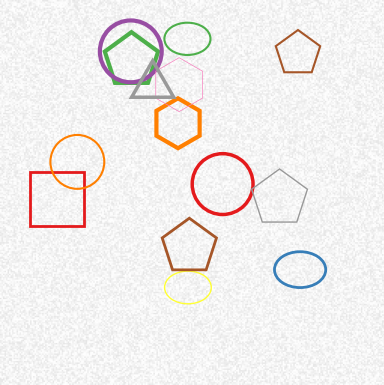[{"shape": "square", "thickness": 2, "radius": 0.35, "center": [0.149, 0.483]}, {"shape": "circle", "thickness": 2.5, "radius": 0.4, "center": [0.578, 0.522]}, {"shape": "oval", "thickness": 2, "radius": 0.33, "center": [0.779, 0.3]}, {"shape": "oval", "thickness": 1.5, "radius": 0.3, "center": [0.487, 0.899]}, {"shape": "pentagon", "thickness": 3, "radius": 0.36, "center": [0.341, 0.844]}, {"shape": "circle", "thickness": 3, "radius": 0.4, "center": [0.34, 0.867]}, {"shape": "hexagon", "thickness": 3, "radius": 0.32, "center": [0.462, 0.68]}, {"shape": "circle", "thickness": 1.5, "radius": 0.35, "center": [0.201, 0.579]}, {"shape": "oval", "thickness": 1, "radius": 0.3, "center": [0.488, 0.253]}, {"shape": "pentagon", "thickness": 1.5, "radius": 0.3, "center": [0.774, 0.861]}, {"shape": "pentagon", "thickness": 2, "radius": 0.37, "center": [0.492, 0.359]}, {"shape": "hexagon", "thickness": 0.5, "radius": 0.35, "center": [0.465, 0.78]}, {"shape": "pentagon", "thickness": 1, "radius": 0.38, "center": [0.726, 0.485]}, {"shape": "triangle", "thickness": 2.5, "radius": 0.32, "center": [0.397, 0.779]}]